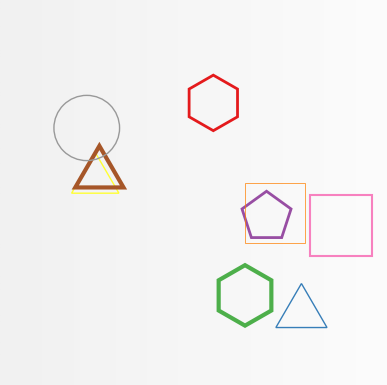[{"shape": "hexagon", "thickness": 2, "radius": 0.36, "center": [0.55, 0.733]}, {"shape": "triangle", "thickness": 1, "radius": 0.38, "center": [0.778, 0.187]}, {"shape": "hexagon", "thickness": 3, "radius": 0.39, "center": [0.632, 0.233]}, {"shape": "pentagon", "thickness": 2, "radius": 0.33, "center": [0.688, 0.437]}, {"shape": "square", "thickness": 0.5, "radius": 0.39, "center": [0.71, 0.448]}, {"shape": "triangle", "thickness": 1, "radius": 0.35, "center": [0.246, 0.533]}, {"shape": "triangle", "thickness": 3, "radius": 0.36, "center": [0.256, 0.549]}, {"shape": "square", "thickness": 1.5, "radius": 0.4, "center": [0.879, 0.414]}, {"shape": "circle", "thickness": 1, "radius": 0.42, "center": [0.224, 0.668]}]